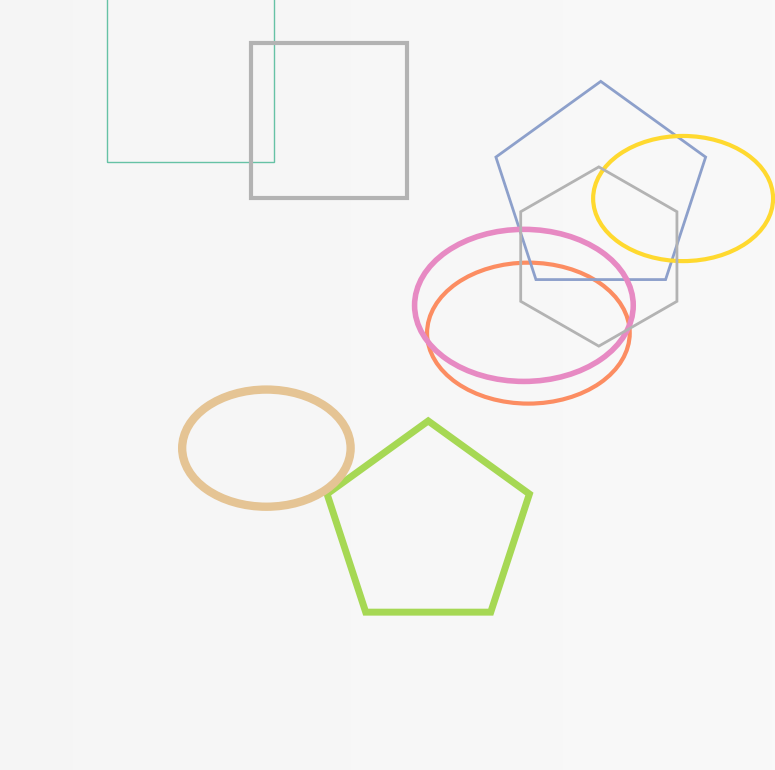[{"shape": "square", "thickness": 0.5, "radius": 0.54, "center": [0.246, 0.897]}, {"shape": "oval", "thickness": 1.5, "radius": 0.65, "center": [0.682, 0.567]}, {"shape": "pentagon", "thickness": 1, "radius": 0.71, "center": [0.775, 0.752]}, {"shape": "oval", "thickness": 2, "radius": 0.71, "center": [0.676, 0.603]}, {"shape": "pentagon", "thickness": 2.5, "radius": 0.69, "center": [0.553, 0.316]}, {"shape": "oval", "thickness": 1.5, "radius": 0.58, "center": [0.881, 0.742]}, {"shape": "oval", "thickness": 3, "radius": 0.54, "center": [0.344, 0.418]}, {"shape": "hexagon", "thickness": 1, "radius": 0.58, "center": [0.773, 0.667]}, {"shape": "square", "thickness": 1.5, "radius": 0.5, "center": [0.425, 0.844]}]